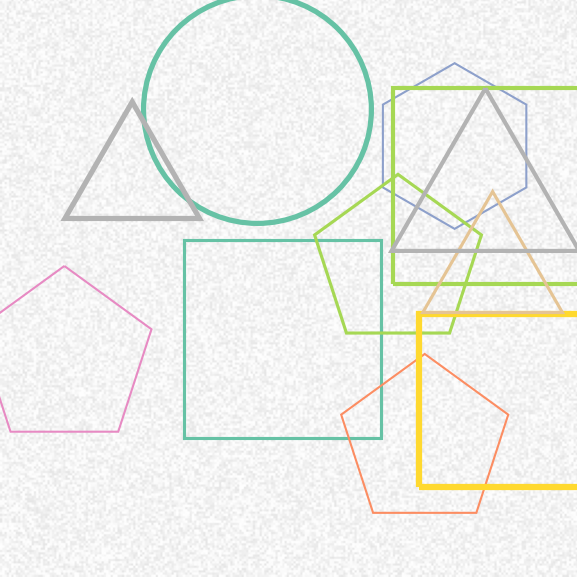[{"shape": "square", "thickness": 1.5, "radius": 0.85, "center": [0.489, 0.412]}, {"shape": "circle", "thickness": 2.5, "radius": 0.99, "center": [0.446, 0.81]}, {"shape": "pentagon", "thickness": 1, "radius": 0.76, "center": [0.735, 0.234]}, {"shape": "hexagon", "thickness": 1, "radius": 0.72, "center": [0.787, 0.746]}, {"shape": "pentagon", "thickness": 1, "radius": 0.79, "center": [0.111, 0.38]}, {"shape": "pentagon", "thickness": 1.5, "radius": 0.76, "center": [0.689, 0.545]}, {"shape": "square", "thickness": 2, "radius": 0.85, "center": [0.85, 0.677]}, {"shape": "square", "thickness": 3, "radius": 0.75, "center": [0.875, 0.306]}, {"shape": "triangle", "thickness": 1.5, "radius": 0.7, "center": [0.853, 0.528]}, {"shape": "triangle", "thickness": 2, "radius": 0.94, "center": [0.841, 0.658]}, {"shape": "triangle", "thickness": 2.5, "radius": 0.67, "center": [0.229, 0.688]}]